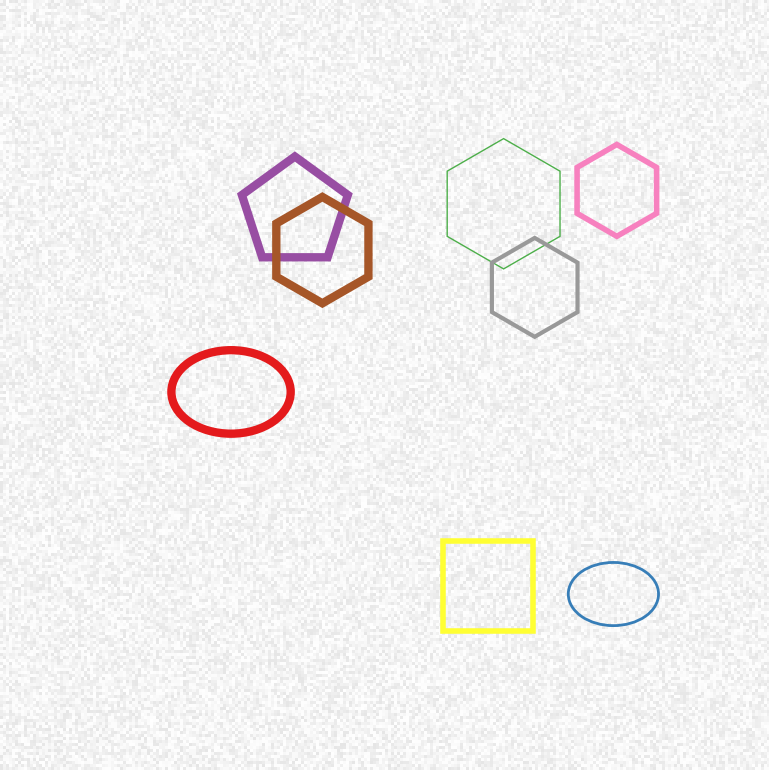[{"shape": "oval", "thickness": 3, "radius": 0.39, "center": [0.3, 0.491]}, {"shape": "oval", "thickness": 1, "radius": 0.29, "center": [0.797, 0.229]}, {"shape": "hexagon", "thickness": 0.5, "radius": 0.42, "center": [0.654, 0.735]}, {"shape": "pentagon", "thickness": 3, "radius": 0.36, "center": [0.383, 0.724]}, {"shape": "square", "thickness": 2, "radius": 0.29, "center": [0.634, 0.239]}, {"shape": "hexagon", "thickness": 3, "radius": 0.35, "center": [0.419, 0.675]}, {"shape": "hexagon", "thickness": 2, "radius": 0.3, "center": [0.801, 0.753]}, {"shape": "hexagon", "thickness": 1.5, "radius": 0.32, "center": [0.694, 0.627]}]